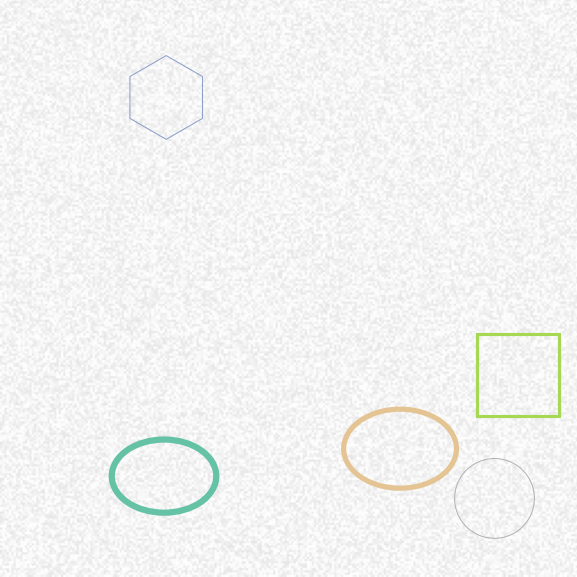[{"shape": "oval", "thickness": 3, "radius": 0.45, "center": [0.284, 0.175]}, {"shape": "hexagon", "thickness": 0.5, "radius": 0.36, "center": [0.288, 0.83]}, {"shape": "square", "thickness": 1.5, "radius": 0.35, "center": [0.897, 0.35]}, {"shape": "oval", "thickness": 2.5, "radius": 0.49, "center": [0.693, 0.222]}, {"shape": "circle", "thickness": 0.5, "radius": 0.35, "center": [0.856, 0.136]}]